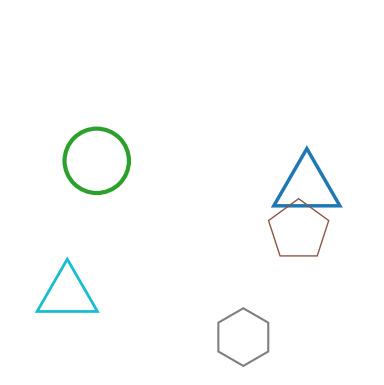[{"shape": "triangle", "thickness": 2.5, "radius": 0.5, "center": [0.797, 0.515]}, {"shape": "circle", "thickness": 3, "radius": 0.42, "center": [0.251, 0.582]}, {"shape": "pentagon", "thickness": 1, "radius": 0.41, "center": [0.776, 0.402]}, {"shape": "hexagon", "thickness": 1.5, "radius": 0.37, "center": [0.632, 0.124]}, {"shape": "triangle", "thickness": 2, "radius": 0.45, "center": [0.175, 0.236]}]